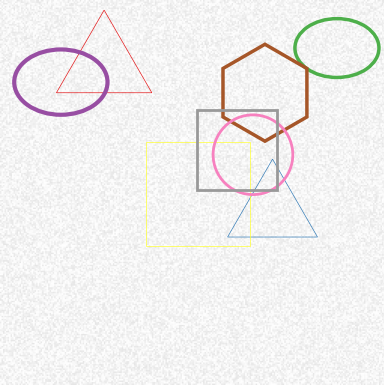[{"shape": "triangle", "thickness": 0.5, "radius": 0.72, "center": [0.27, 0.831]}, {"shape": "triangle", "thickness": 0.5, "radius": 0.67, "center": [0.708, 0.452]}, {"shape": "oval", "thickness": 2.5, "radius": 0.55, "center": [0.875, 0.875]}, {"shape": "oval", "thickness": 3, "radius": 0.61, "center": [0.158, 0.787]}, {"shape": "square", "thickness": 0.5, "radius": 0.67, "center": [0.514, 0.497]}, {"shape": "hexagon", "thickness": 2.5, "radius": 0.63, "center": [0.688, 0.759]}, {"shape": "circle", "thickness": 2, "radius": 0.52, "center": [0.657, 0.598]}, {"shape": "square", "thickness": 2, "radius": 0.52, "center": [0.615, 0.61]}]